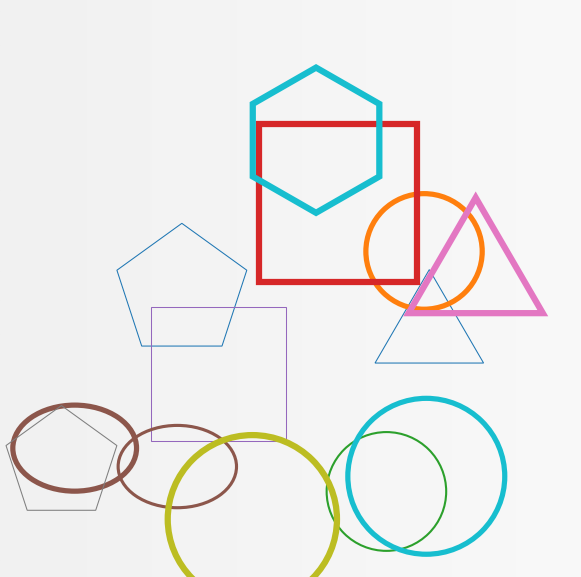[{"shape": "triangle", "thickness": 0.5, "radius": 0.54, "center": [0.739, 0.424]}, {"shape": "pentagon", "thickness": 0.5, "radius": 0.59, "center": [0.313, 0.495]}, {"shape": "circle", "thickness": 2.5, "radius": 0.5, "center": [0.73, 0.564]}, {"shape": "circle", "thickness": 1, "radius": 0.51, "center": [0.665, 0.148]}, {"shape": "square", "thickness": 3, "radius": 0.68, "center": [0.581, 0.648]}, {"shape": "square", "thickness": 0.5, "radius": 0.58, "center": [0.375, 0.351]}, {"shape": "oval", "thickness": 2.5, "radius": 0.53, "center": [0.128, 0.223]}, {"shape": "oval", "thickness": 1.5, "radius": 0.51, "center": [0.305, 0.191]}, {"shape": "triangle", "thickness": 3, "radius": 0.67, "center": [0.818, 0.524]}, {"shape": "pentagon", "thickness": 0.5, "radius": 0.5, "center": [0.106, 0.197]}, {"shape": "circle", "thickness": 3, "radius": 0.73, "center": [0.434, 0.1]}, {"shape": "hexagon", "thickness": 3, "radius": 0.63, "center": [0.544, 0.756]}, {"shape": "circle", "thickness": 2.5, "radius": 0.67, "center": [0.733, 0.174]}]